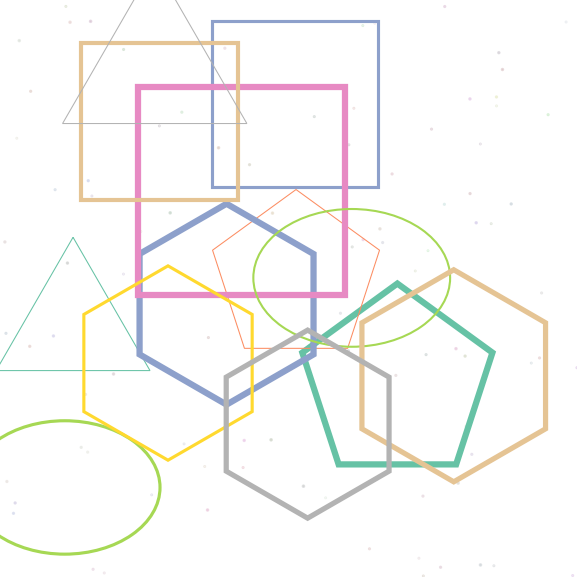[{"shape": "pentagon", "thickness": 3, "radius": 0.87, "center": [0.688, 0.335]}, {"shape": "triangle", "thickness": 0.5, "radius": 0.77, "center": [0.126, 0.434]}, {"shape": "pentagon", "thickness": 0.5, "radius": 0.76, "center": [0.513, 0.519]}, {"shape": "hexagon", "thickness": 3, "radius": 0.87, "center": [0.392, 0.472]}, {"shape": "square", "thickness": 1.5, "radius": 0.72, "center": [0.511, 0.819]}, {"shape": "square", "thickness": 3, "radius": 0.9, "center": [0.418, 0.668]}, {"shape": "oval", "thickness": 1, "radius": 0.85, "center": [0.609, 0.518]}, {"shape": "oval", "thickness": 1.5, "radius": 0.83, "center": [0.112, 0.155]}, {"shape": "hexagon", "thickness": 1.5, "radius": 0.84, "center": [0.291, 0.371]}, {"shape": "hexagon", "thickness": 2.5, "radius": 0.92, "center": [0.786, 0.348]}, {"shape": "square", "thickness": 2, "radius": 0.68, "center": [0.277, 0.789]}, {"shape": "triangle", "thickness": 0.5, "radius": 0.92, "center": [0.268, 0.877]}, {"shape": "hexagon", "thickness": 2.5, "radius": 0.81, "center": [0.533, 0.265]}]